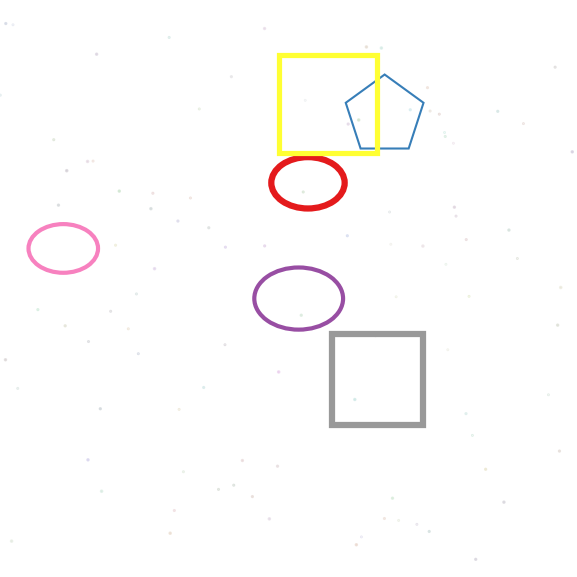[{"shape": "oval", "thickness": 3, "radius": 0.32, "center": [0.533, 0.683]}, {"shape": "pentagon", "thickness": 1, "radius": 0.35, "center": [0.666, 0.799]}, {"shape": "oval", "thickness": 2, "radius": 0.38, "center": [0.517, 0.482]}, {"shape": "square", "thickness": 2.5, "radius": 0.42, "center": [0.568, 0.818]}, {"shape": "oval", "thickness": 2, "radius": 0.3, "center": [0.11, 0.569]}, {"shape": "square", "thickness": 3, "radius": 0.39, "center": [0.653, 0.342]}]